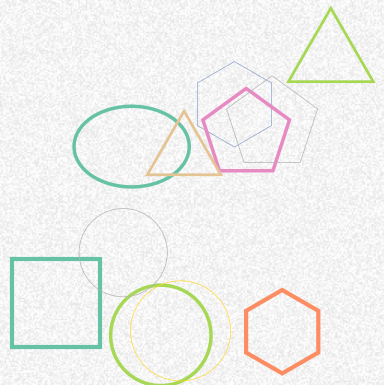[{"shape": "square", "thickness": 3, "radius": 0.57, "center": [0.146, 0.213]}, {"shape": "oval", "thickness": 2.5, "radius": 0.75, "center": [0.342, 0.619]}, {"shape": "hexagon", "thickness": 3, "radius": 0.54, "center": [0.733, 0.138]}, {"shape": "hexagon", "thickness": 0.5, "radius": 0.55, "center": [0.609, 0.729]}, {"shape": "pentagon", "thickness": 2.5, "radius": 0.59, "center": [0.639, 0.652]}, {"shape": "triangle", "thickness": 2, "radius": 0.64, "center": [0.859, 0.851]}, {"shape": "circle", "thickness": 2.5, "radius": 0.65, "center": [0.418, 0.129]}, {"shape": "circle", "thickness": 0.5, "radius": 0.65, "center": [0.469, 0.141]}, {"shape": "triangle", "thickness": 2, "radius": 0.55, "center": [0.478, 0.601]}, {"shape": "circle", "thickness": 0.5, "radius": 0.57, "center": [0.32, 0.344]}, {"shape": "pentagon", "thickness": 0.5, "radius": 0.62, "center": [0.707, 0.679]}]